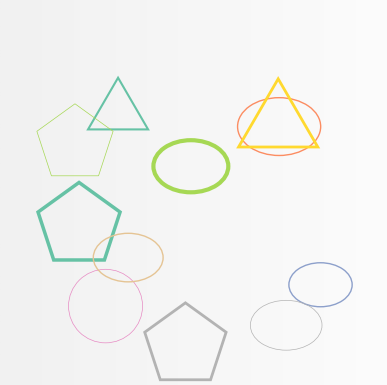[{"shape": "triangle", "thickness": 1.5, "radius": 0.45, "center": [0.305, 0.709]}, {"shape": "pentagon", "thickness": 2.5, "radius": 0.56, "center": [0.204, 0.415]}, {"shape": "oval", "thickness": 1, "radius": 0.54, "center": [0.72, 0.671]}, {"shape": "oval", "thickness": 1, "radius": 0.41, "center": [0.827, 0.26]}, {"shape": "circle", "thickness": 0.5, "radius": 0.48, "center": [0.272, 0.205]}, {"shape": "pentagon", "thickness": 0.5, "radius": 0.52, "center": [0.193, 0.627]}, {"shape": "oval", "thickness": 3, "radius": 0.48, "center": [0.493, 0.568]}, {"shape": "triangle", "thickness": 2, "radius": 0.59, "center": [0.718, 0.677]}, {"shape": "oval", "thickness": 1, "radius": 0.45, "center": [0.331, 0.331]}, {"shape": "oval", "thickness": 0.5, "radius": 0.46, "center": [0.739, 0.155]}, {"shape": "pentagon", "thickness": 2, "radius": 0.55, "center": [0.478, 0.103]}]